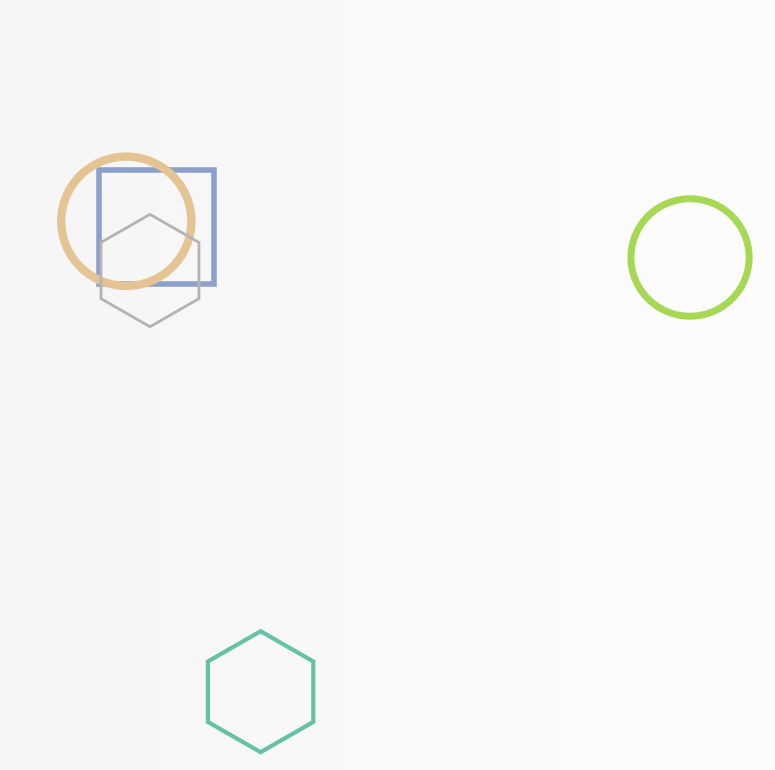[{"shape": "hexagon", "thickness": 1.5, "radius": 0.39, "center": [0.336, 0.102]}, {"shape": "square", "thickness": 2, "radius": 0.37, "center": [0.201, 0.705]}, {"shape": "circle", "thickness": 2.5, "radius": 0.38, "center": [0.89, 0.666]}, {"shape": "circle", "thickness": 3, "radius": 0.42, "center": [0.163, 0.713]}, {"shape": "hexagon", "thickness": 1, "radius": 0.36, "center": [0.194, 0.649]}]